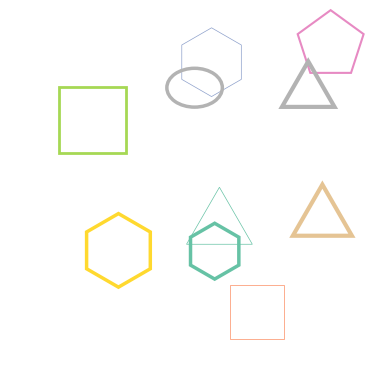[{"shape": "hexagon", "thickness": 2.5, "radius": 0.36, "center": [0.558, 0.348]}, {"shape": "triangle", "thickness": 0.5, "radius": 0.49, "center": [0.57, 0.415]}, {"shape": "square", "thickness": 0.5, "radius": 0.35, "center": [0.667, 0.189]}, {"shape": "hexagon", "thickness": 0.5, "radius": 0.45, "center": [0.549, 0.838]}, {"shape": "pentagon", "thickness": 1.5, "radius": 0.45, "center": [0.859, 0.884]}, {"shape": "square", "thickness": 2, "radius": 0.43, "center": [0.24, 0.688]}, {"shape": "hexagon", "thickness": 2.5, "radius": 0.48, "center": [0.308, 0.35]}, {"shape": "triangle", "thickness": 3, "radius": 0.44, "center": [0.837, 0.432]}, {"shape": "triangle", "thickness": 3, "radius": 0.39, "center": [0.801, 0.762]}, {"shape": "oval", "thickness": 2.5, "radius": 0.36, "center": [0.505, 0.772]}]